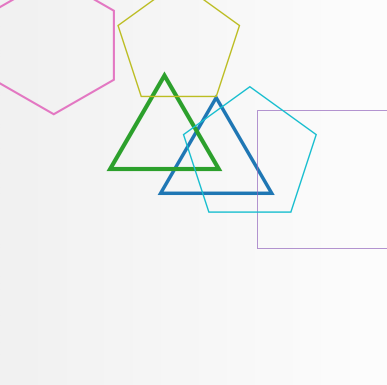[{"shape": "triangle", "thickness": 2.5, "radius": 0.83, "center": [0.558, 0.581]}, {"shape": "triangle", "thickness": 3, "radius": 0.81, "center": [0.424, 0.642]}, {"shape": "square", "thickness": 0.5, "radius": 0.9, "center": [0.844, 0.536]}, {"shape": "hexagon", "thickness": 1.5, "radius": 0.9, "center": [0.139, 0.882]}, {"shape": "pentagon", "thickness": 1, "radius": 0.82, "center": [0.461, 0.883]}, {"shape": "pentagon", "thickness": 1, "radius": 0.9, "center": [0.645, 0.595]}]